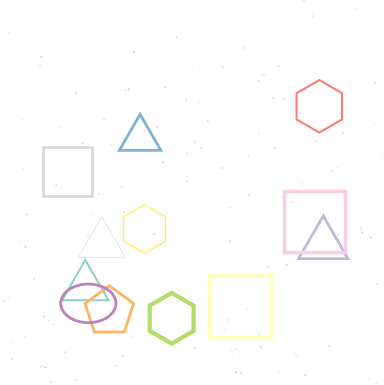[{"shape": "triangle", "thickness": 1.5, "radius": 0.35, "center": [0.221, 0.255]}, {"shape": "square", "thickness": 2, "radius": 0.4, "center": [0.623, 0.205]}, {"shape": "triangle", "thickness": 2, "radius": 0.37, "center": [0.84, 0.365]}, {"shape": "hexagon", "thickness": 1.5, "radius": 0.34, "center": [0.829, 0.724]}, {"shape": "triangle", "thickness": 2, "radius": 0.31, "center": [0.364, 0.641]}, {"shape": "pentagon", "thickness": 2, "radius": 0.33, "center": [0.284, 0.191]}, {"shape": "hexagon", "thickness": 3, "radius": 0.33, "center": [0.446, 0.173]}, {"shape": "square", "thickness": 2.5, "radius": 0.39, "center": [0.817, 0.425]}, {"shape": "square", "thickness": 2, "radius": 0.32, "center": [0.175, 0.555]}, {"shape": "oval", "thickness": 2, "radius": 0.36, "center": [0.229, 0.212]}, {"shape": "triangle", "thickness": 0.5, "radius": 0.35, "center": [0.265, 0.367]}, {"shape": "hexagon", "thickness": 1, "radius": 0.31, "center": [0.375, 0.405]}]